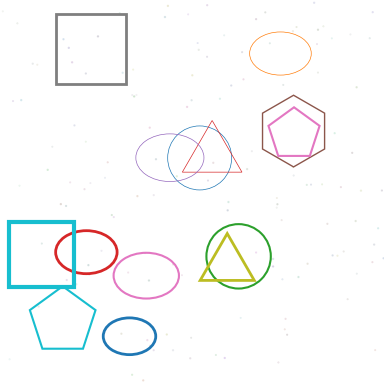[{"shape": "oval", "thickness": 2, "radius": 0.34, "center": [0.336, 0.127]}, {"shape": "circle", "thickness": 0.5, "radius": 0.42, "center": [0.519, 0.59]}, {"shape": "oval", "thickness": 0.5, "radius": 0.4, "center": [0.728, 0.861]}, {"shape": "circle", "thickness": 1.5, "radius": 0.42, "center": [0.62, 0.334]}, {"shape": "oval", "thickness": 2, "radius": 0.4, "center": [0.224, 0.345]}, {"shape": "triangle", "thickness": 0.5, "radius": 0.45, "center": [0.551, 0.598]}, {"shape": "oval", "thickness": 0.5, "radius": 0.44, "center": [0.441, 0.59]}, {"shape": "hexagon", "thickness": 1, "radius": 0.47, "center": [0.762, 0.66]}, {"shape": "pentagon", "thickness": 1.5, "radius": 0.35, "center": [0.764, 0.651]}, {"shape": "oval", "thickness": 1.5, "radius": 0.42, "center": [0.38, 0.284]}, {"shape": "square", "thickness": 2, "radius": 0.46, "center": [0.236, 0.873]}, {"shape": "triangle", "thickness": 2, "radius": 0.41, "center": [0.59, 0.312]}, {"shape": "pentagon", "thickness": 1.5, "radius": 0.45, "center": [0.163, 0.167]}, {"shape": "square", "thickness": 3, "radius": 0.42, "center": [0.107, 0.338]}]